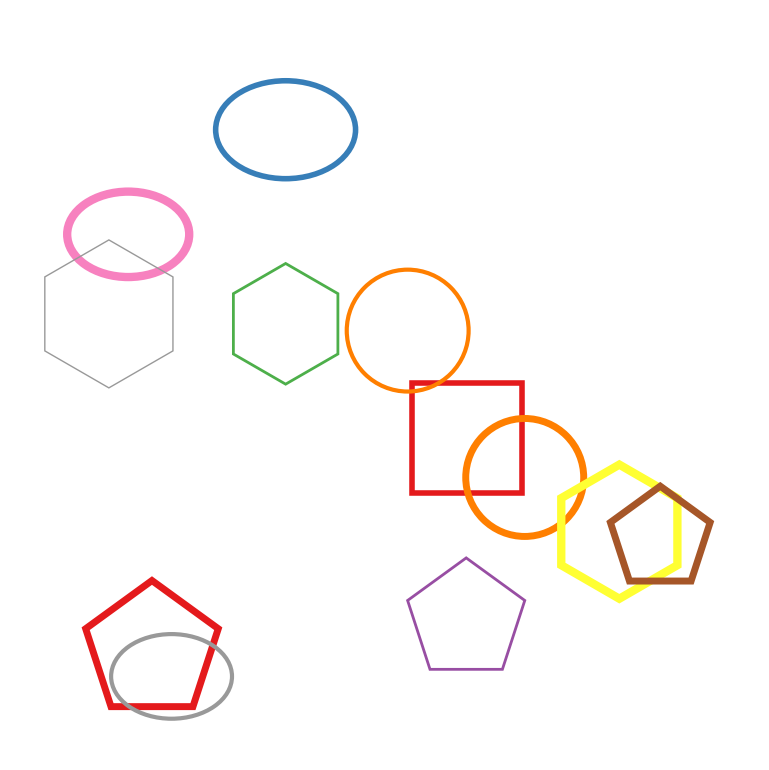[{"shape": "square", "thickness": 2, "radius": 0.36, "center": [0.606, 0.432]}, {"shape": "pentagon", "thickness": 2.5, "radius": 0.45, "center": [0.197, 0.156]}, {"shape": "oval", "thickness": 2, "radius": 0.45, "center": [0.371, 0.832]}, {"shape": "hexagon", "thickness": 1, "radius": 0.39, "center": [0.371, 0.579]}, {"shape": "pentagon", "thickness": 1, "radius": 0.4, "center": [0.605, 0.195]}, {"shape": "circle", "thickness": 2.5, "radius": 0.38, "center": [0.681, 0.38]}, {"shape": "circle", "thickness": 1.5, "radius": 0.4, "center": [0.529, 0.571]}, {"shape": "hexagon", "thickness": 3, "radius": 0.44, "center": [0.804, 0.31]}, {"shape": "pentagon", "thickness": 2.5, "radius": 0.34, "center": [0.857, 0.3]}, {"shape": "oval", "thickness": 3, "radius": 0.4, "center": [0.166, 0.696]}, {"shape": "oval", "thickness": 1.5, "radius": 0.39, "center": [0.223, 0.122]}, {"shape": "hexagon", "thickness": 0.5, "radius": 0.48, "center": [0.141, 0.592]}]